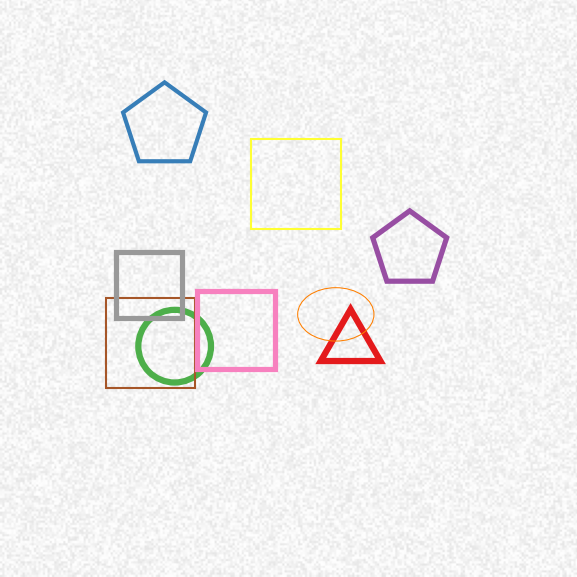[{"shape": "triangle", "thickness": 3, "radius": 0.3, "center": [0.607, 0.404]}, {"shape": "pentagon", "thickness": 2, "radius": 0.38, "center": [0.285, 0.781]}, {"shape": "circle", "thickness": 3, "radius": 0.31, "center": [0.302, 0.4]}, {"shape": "pentagon", "thickness": 2.5, "radius": 0.34, "center": [0.709, 0.567]}, {"shape": "oval", "thickness": 0.5, "radius": 0.33, "center": [0.581, 0.455]}, {"shape": "square", "thickness": 1, "radius": 0.39, "center": [0.513, 0.68]}, {"shape": "square", "thickness": 1, "radius": 0.39, "center": [0.261, 0.405]}, {"shape": "square", "thickness": 2.5, "radius": 0.34, "center": [0.409, 0.427]}, {"shape": "square", "thickness": 2.5, "radius": 0.29, "center": [0.258, 0.506]}]